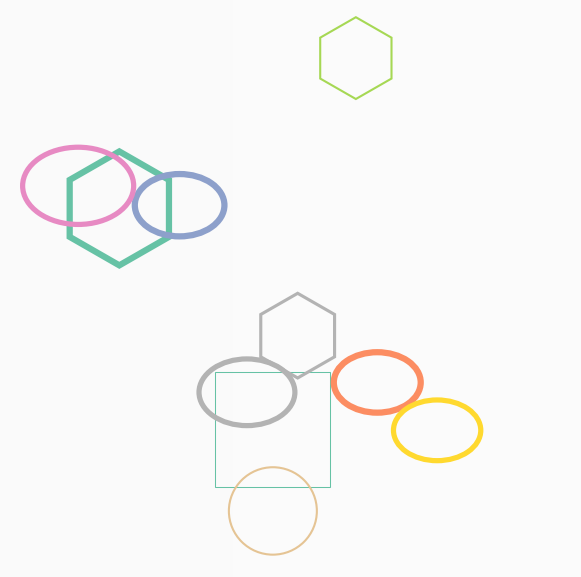[{"shape": "hexagon", "thickness": 3, "radius": 0.49, "center": [0.205, 0.638]}, {"shape": "square", "thickness": 0.5, "radius": 0.5, "center": [0.469, 0.255]}, {"shape": "oval", "thickness": 3, "radius": 0.37, "center": [0.649, 0.337]}, {"shape": "oval", "thickness": 3, "radius": 0.39, "center": [0.309, 0.644]}, {"shape": "oval", "thickness": 2.5, "radius": 0.48, "center": [0.134, 0.677]}, {"shape": "hexagon", "thickness": 1, "radius": 0.35, "center": [0.612, 0.899]}, {"shape": "oval", "thickness": 2.5, "radius": 0.38, "center": [0.752, 0.254]}, {"shape": "circle", "thickness": 1, "radius": 0.38, "center": [0.469, 0.114]}, {"shape": "hexagon", "thickness": 1.5, "radius": 0.37, "center": [0.512, 0.418]}, {"shape": "oval", "thickness": 2.5, "radius": 0.41, "center": [0.425, 0.32]}]